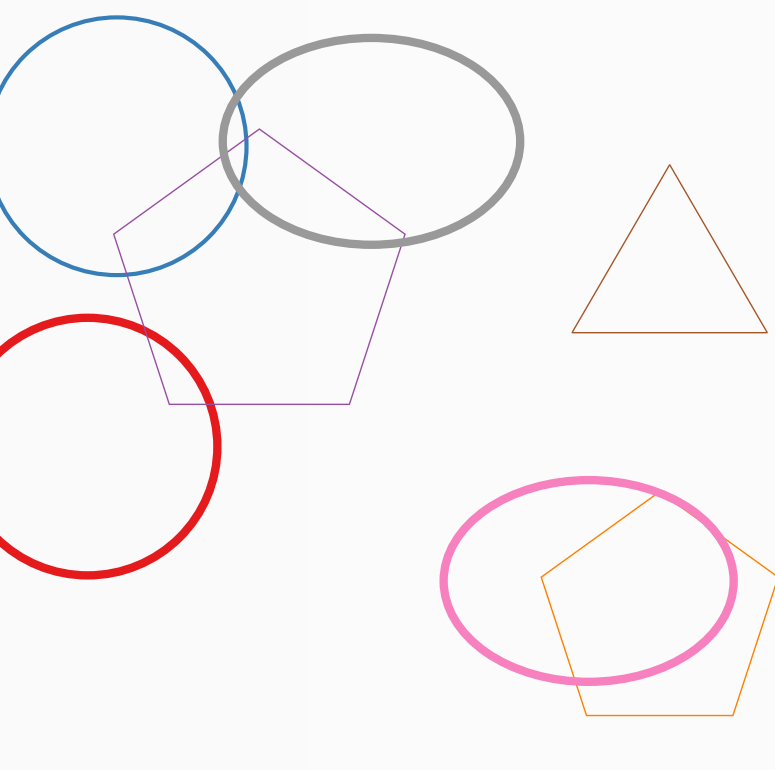[{"shape": "circle", "thickness": 3, "radius": 0.84, "center": [0.113, 0.42]}, {"shape": "circle", "thickness": 1.5, "radius": 0.84, "center": [0.151, 0.81]}, {"shape": "pentagon", "thickness": 0.5, "radius": 0.99, "center": [0.335, 0.635]}, {"shape": "pentagon", "thickness": 0.5, "radius": 0.8, "center": [0.851, 0.201]}, {"shape": "triangle", "thickness": 0.5, "radius": 0.73, "center": [0.864, 0.641]}, {"shape": "oval", "thickness": 3, "radius": 0.94, "center": [0.76, 0.245]}, {"shape": "oval", "thickness": 3, "radius": 0.96, "center": [0.479, 0.816]}]